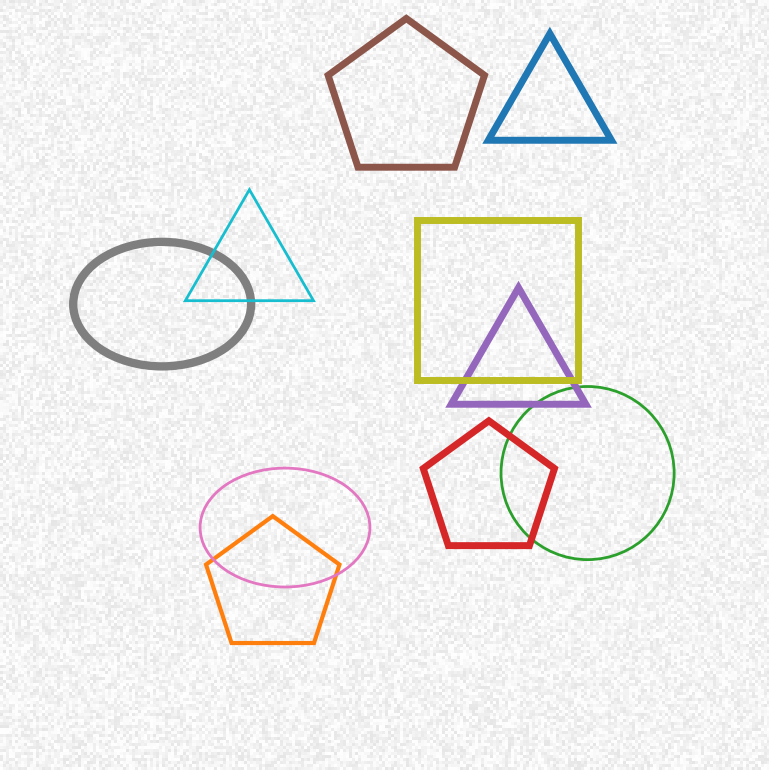[{"shape": "triangle", "thickness": 2.5, "radius": 0.46, "center": [0.714, 0.864]}, {"shape": "pentagon", "thickness": 1.5, "radius": 0.46, "center": [0.354, 0.239]}, {"shape": "circle", "thickness": 1, "radius": 0.56, "center": [0.763, 0.386]}, {"shape": "pentagon", "thickness": 2.5, "radius": 0.45, "center": [0.635, 0.364]}, {"shape": "triangle", "thickness": 2.5, "radius": 0.5, "center": [0.673, 0.525]}, {"shape": "pentagon", "thickness": 2.5, "radius": 0.53, "center": [0.528, 0.869]}, {"shape": "oval", "thickness": 1, "radius": 0.55, "center": [0.37, 0.315]}, {"shape": "oval", "thickness": 3, "radius": 0.58, "center": [0.211, 0.605]}, {"shape": "square", "thickness": 2.5, "radius": 0.52, "center": [0.646, 0.611]}, {"shape": "triangle", "thickness": 1, "radius": 0.48, "center": [0.324, 0.658]}]